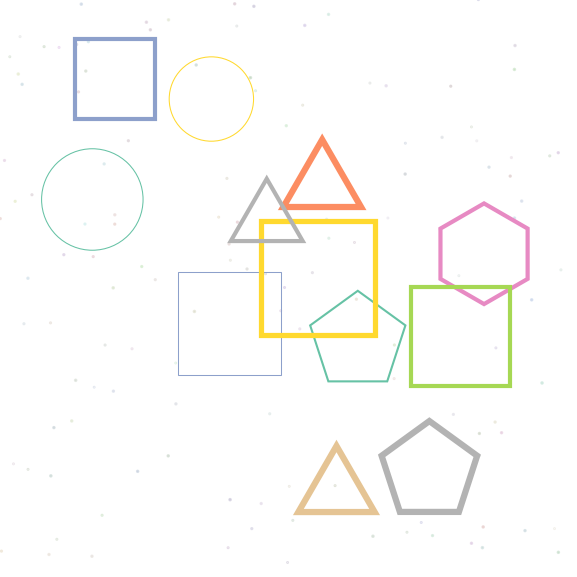[{"shape": "pentagon", "thickness": 1, "radius": 0.43, "center": [0.62, 0.409]}, {"shape": "circle", "thickness": 0.5, "radius": 0.44, "center": [0.16, 0.654]}, {"shape": "triangle", "thickness": 3, "radius": 0.39, "center": [0.558, 0.68]}, {"shape": "square", "thickness": 0.5, "radius": 0.45, "center": [0.397, 0.439]}, {"shape": "square", "thickness": 2, "radius": 0.35, "center": [0.198, 0.862]}, {"shape": "hexagon", "thickness": 2, "radius": 0.44, "center": [0.838, 0.56]}, {"shape": "square", "thickness": 2, "radius": 0.43, "center": [0.798, 0.416]}, {"shape": "circle", "thickness": 0.5, "radius": 0.37, "center": [0.366, 0.828]}, {"shape": "square", "thickness": 2.5, "radius": 0.49, "center": [0.551, 0.518]}, {"shape": "triangle", "thickness": 3, "radius": 0.38, "center": [0.583, 0.151]}, {"shape": "pentagon", "thickness": 3, "radius": 0.43, "center": [0.744, 0.183]}, {"shape": "triangle", "thickness": 2, "radius": 0.36, "center": [0.462, 0.618]}]